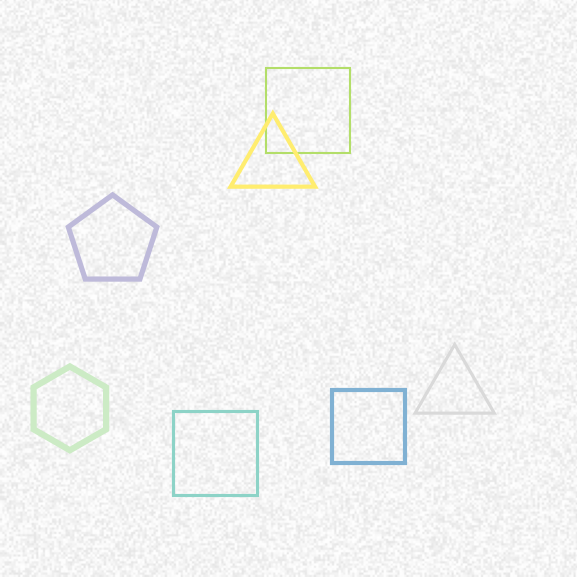[{"shape": "square", "thickness": 1.5, "radius": 0.36, "center": [0.373, 0.215]}, {"shape": "pentagon", "thickness": 2.5, "radius": 0.4, "center": [0.195, 0.581]}, {"shape": "square", "thickness": 2, "radius": 0.32, "center": [0.638, 0.261]}, {"shape": "square", "thickness": 1, "radius": 0.37, "center": [0.533, 0.808]}, {"shape": "triangle", "thickness": 1.5, "radius": 0.4, "center": [0.787, 0.323]}, {"shape": "hexagon", "thickness": 3, "radius": 0.36, "center": [0.121, 0.292]}, {"shape": "triangle", "thickness": 2, "radius": 0.42, "center": [0.472, 0.718]}]